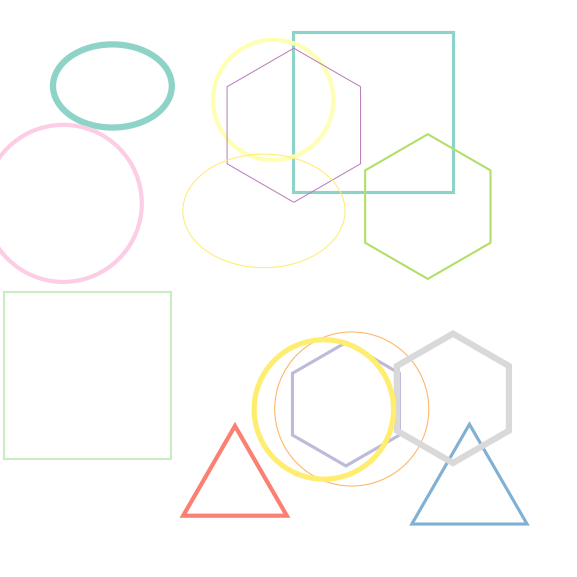[{"shape": "oval", "thickness": 3, "radius": 0.51, "center": [0.195, 0.85]}, {"shape": "square", "thickness": 1.5, "radius": 0.69, "center": [0.646, 0.805]}, {"shape": "circle", "thickness": 2, "radius": 0.52, "center": [0.473, 0.826]}, {"shape": "hexagon", "thickness": 1.5, "radius": 0.53, "center": [0.599, 0.299]}, {"shape": "triangle", "thickness": 2, "radius": 0.52, "center": [0.407, 0.158]}, {"shape": "triangle", "thickness": 1.5, "radius": 0.58, "center": [0.813, 0.149]}, {"shape": "circle", "thickness": 0.5, "radius": 0.67, "center": [0.609, 0.291]}, {"shape": "hexagon", "thickness": 1, "radius": 0.63, "center": [0.741, 0.641]}, {"shape": "circle", "thickness": 2, "radius": 0.68, "center": [0.11, 0.647]}, {"shape": "hexagon", "thickness": 3, "radius": 0.56, "center": [0.784, 0.309]}, {"shape": "hexagon", "thickness": 0.5, "radius": 0.67, "center": [0.509, 0.782]}, {"shape": "square", "thickness": 1, "radius": 0.72, "center": [0.151, 0.348]}, {"shape": "oval", "thickness": 0.5, "radius": 0.7, "center": [0.457, 0.634]}, {"shape": "circle", "thickness": 2.5, "radius": 0.6, "center": [0.561, 0.29]}]